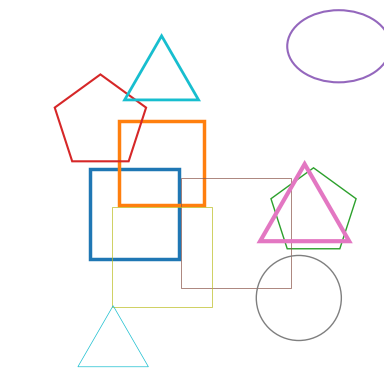[{"shape": "square", "thickness": 2.5, "radius": 0.58, "center": [0.35, 0.444]}, {"shape": "square", "thickness": 2.5, "radius": 0.55, "center": [0.419, 0.576]}, {"shape": "pentagon", "thickness": 1, "radius": 0.58, "center": [0.814, 0.448]}, {"shape": "pentagon", "thickness": 1.5, "radius": 0.62, "center": [0.261, 0.682]}, {"shape": "oval", "thickness": 1.5, "radius": 0.67, "center": [0.88, 0.88]}, {"shape": "square", "thickness": 0.5, "radius": 0.72, "center": [0.613, 0.395]}, {"shape": "triangle", "thickness": 3, "radius": 0.67, "center": [0.791, 0.44]}, {"shape": "circle", "thickness": 1, "radius": 0.55, "center": [0.776, 0.226]}, {"shape": "square", "thickness": 0.5, "radius": 0.65, "center": [0.42, 0.333]}, {"shape": "triangle", "thickness": 2, "radius": 0.55, "center": [0.42, 0.796]}, {"shape": "triangle", "thickness": 0.5, "radius": 0.53, "center": [0.294, 0.1]}]